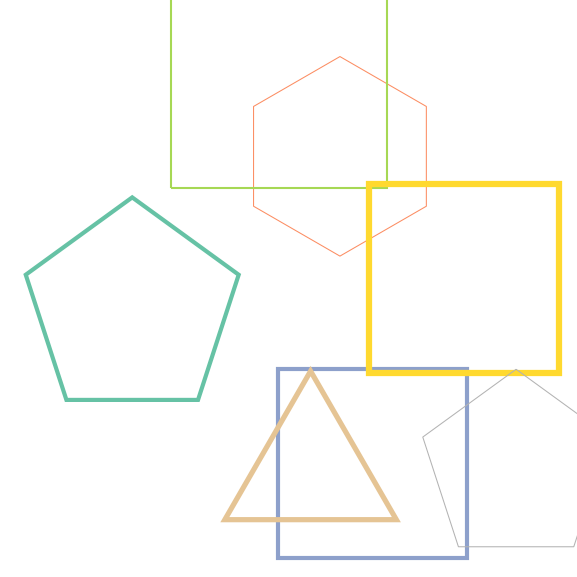[{"shape": "pentagon", "thickness": 2, "radius": 0.97, "center": [0.229, 0.463]}, {"shape": "hexagon", "thickness": 0.5, "radius": 0.86, "center": [0.589, 0.728]}, {"shape": "square", "thickness": 2, "radius": 0.82, "center": [0.645, 0.196]}, {"shape": "square", "thickness": 1, "radius": 0.94, "center": [0.483, 0.861]}, {"shape": "square", "thickness": 3, "radius": 0.82, "center": [0.804, 0.517]}, {"shape": "triangle", "thickness": 2.5, "radius": 0.86, "center": [0.538, 0.185]}, {"shape": "pentagon", "thickness": 0.5, "radius": 0.85, "center": [0.894, 0.19]}]